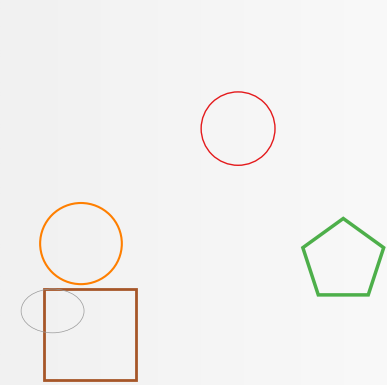[{"shape": "circle", "thickness": 1, "radius": 0.48, "center": [0.614, 0.666]}, {"shape": "pentagon", "thickness": 2.5, "radius": 0.55, "center": [0.886, 0.323]}, {"shape": "circle", "thickness": 1.5, "radius": 0.53, "center": [0.209, 0.367]}, {"shape": "square", "thickness": 2, "radius": 0.59, "center": [0.232, 0.132]}, {"shape": "oval", "thickness": 0.5, "radius": 0.41, "center": [0.136, 0.192]}]